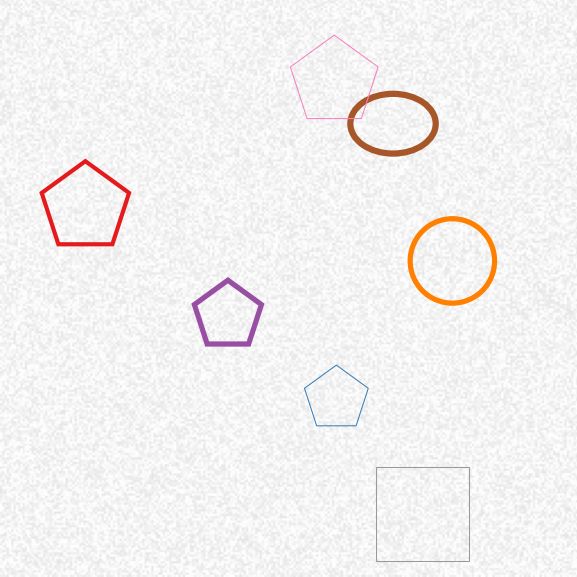[{"shape": "pentagon", "thickness": 2, "radius": 0.4, "center": [0.148, 0.64]}, {"shape": "pentagon", "thickness": 0.5, "radius": 0.29, "center": [0.582, 0.309]}, {"shape": "pentagon", "thickness": 2.5, "radius": 0.31, "center": [0.395, 0.453]}, {"shape": "circle", "thickness": 2.5, "radius": 0.37, "center": [0.783, 0.547]}, {"shape": "oval", "thickness": 3, "radius": 0.37, "center": [0.681, 0.785]}, {"shape": "pentagon", "thickness": 0.5, "radius": 0.4, "center": [0.579, 0.858]}, {"shape": "square", "thickness": 0.5, "radius": 0.4, "center": [0.732, 0.109]}]